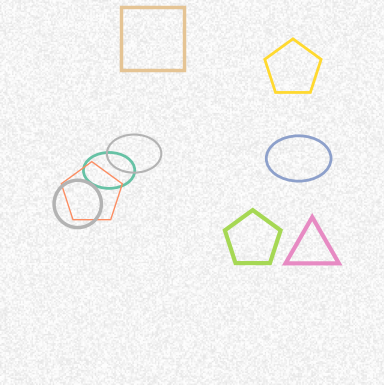[{"shape": "oval", "thickness": 2, "radius": 0.33, "center": [0.283, 0.557]}, {"shape": "pentagon", "thickness": 1, "radius": 0.42, "center": [0.239, 0.497]}, {"shape": "oval", "thickness": 2, "radius": 0.42, "center": [0.776, 0.588]}, {"shape": "triangle", "thickness": 3, "radius": 0.4, "center": [0.811, 0.356]}, {"shape": "pentagon", "thickness": 3, "radius": 0.38, "center": [0.656, 0.378]}, {"shape": "pentagon", "thickness": 2, "radius": 0.38, "center": [0.761, 0.822]}, {"shape": "square", "thickness": 2.5, "radius": 0.41, "center": [0.397, 0.9]}, {"shape": "circle", "thickness": 2.5, "radius": 0.31, "center": [0.202, 0.47]}, {"shape": "oval", "thickness": 1.5, "radius": 0.35, "center": [0.348, 0.601]}]